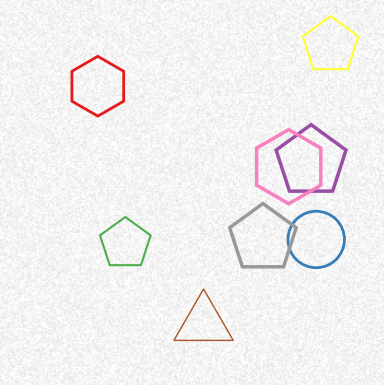[{"shape": "hexagon", "thickness": 2, "radius": 0.39, "center": [0.254, 0.776]}, {"shape": "circle", "thickness": 2, "radius": 0.37, "center": [0.821, 0.378]}, {"shape": "pentagon", "thickness": 1.5, "radius": 0.35, "center": [0.325, 0.367]}, {"shape": "pentagon", "thickness": 2.5, "radius": 0.48, "center": [0.808, 0.581]}, {"shape": "pentagon", "thickness": 1.5, "radius": 0.38, "center": [0.859, 0.882]}, {"shape": "triangle", "thickness": 1, "radius": 0.44, "center": [0.529, 0.16]}, {"shape": "hexagon", "thickness": 2.5, "radius": 0.48, "center": [0.75, 0.567]}, {"shape": "pentagon", "thickness": 2.5, "radius": 0.45, "center": [0.683, 0.381]}]